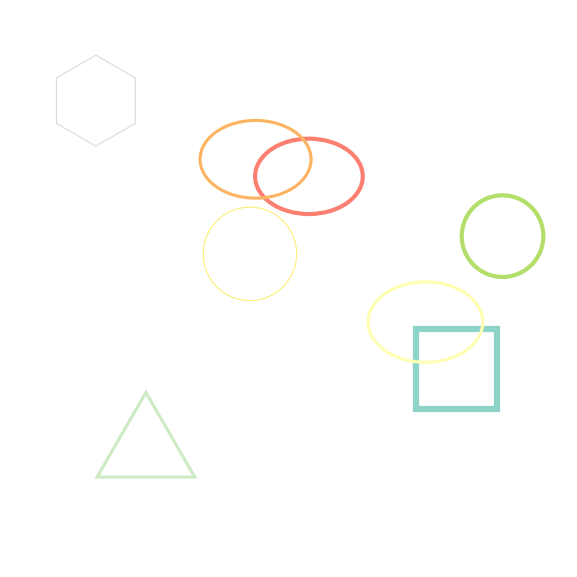[{"shape": "square", "thickness": 3, "radius": 0.35, "center": [0.79, 0.36]}, {"shape": "oval", "thickness": 1.5, "radius": 0.5, "center": [0.737, 0.441]}, {"shape": "oval", "thickness": 2, "radius": 0.47, "center": [0.535, 0.694]}, {"shape": "oval", "thickness": 1.5, "radius": 0.48, "center": [0.443, 0.723]}, {"shape": "circle", "thickness": 2, "radius": 0.35, "center": [0.87, 0.59]}, {"shape": "hexagon", "thickness": 0.5, "radius": 0.39, "center": [0.166, 0.825]}, {"shape": "triangle", "thickness": 1.5, "radius": 0.49, "center": [0.253, 0.222]}, {"shape": "circle", "thickness": 0.5, "radius": 0.4, "center": [0.433, 0.559]}]